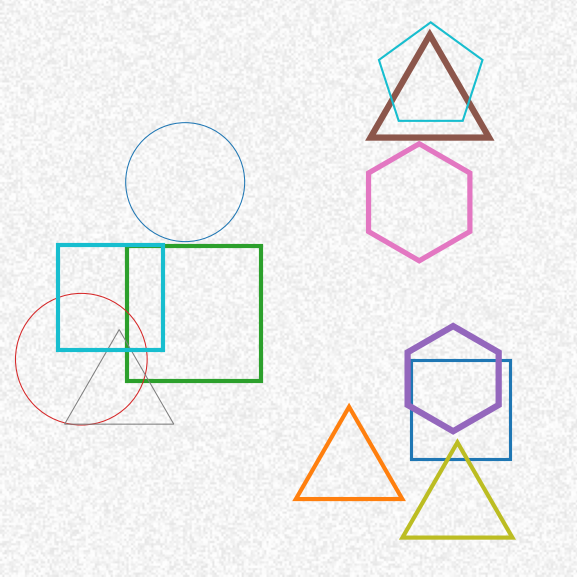[{"shape": "circle", "thickness": 0.5, "radius": 0.52, "center": [0.321, 0.684]}, {"shape": "square", "thickness": 1.5, "radius": 0.43, "center": [0.797, 0.29]}, {"shape": "triangle", "thickness": 2, "radius": 0.53, "center": [0.604, 0.188]}, {"shape": "square", "thickness": 2, "radius": 0.58, "center": [0.336, 0.456]}, {"shape": "circle", "thickness": 0.5, "radius": 0.57, "center": [0.141, 0.377]}, {"shape": "hexagon", "thickness": 3, "radius": 0.46, "center": [0.785, 0.343]}, {"shape": "triangle", "thickness": 3, "radius": 0.59, "center": [0.744, 0.82]}, {"shape": "hexagon", "thickness": 2.5, "radius": 0.51, "center": [0.726, 0.649]}, {"shape": "triangle", "thickness": 0.5, "radius": 0.55, "center": [0.206, 0.319]}, {"shape": "triangle", "thickness": 2, "radius": 0.55, "center": [0.792, 0.123]}, {"shape": "square", "thickness": 2, "radius": 0.46, "center": [0.191, 0.484]}, {"shape": "pentagon", "thickness": 1, "radius": 0.47, "center": [0.746, 0.866]}]